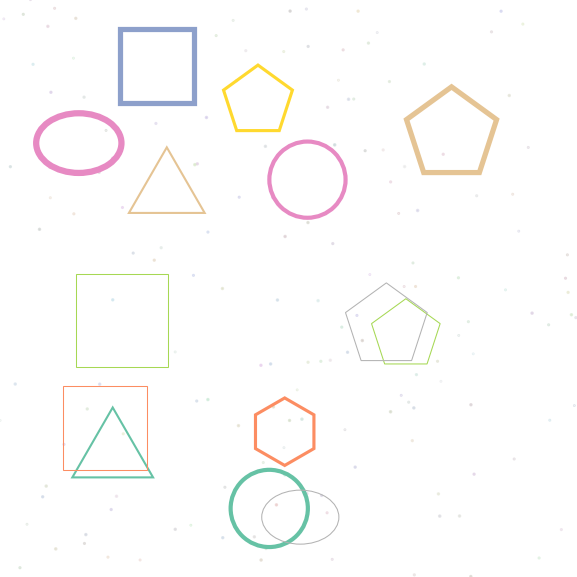[{"shape": "circle", "thickness": 2, "radius": 0.33, "center": [0.466, 0.119]}, {"shape": "triangle", "thickness": 1, "radius": 0.4, "center": [0.195, 0.213]}, {"shape": "hexagon", "thickness": 1.5, "radius": 0.29, "center": [0.493, 0.252]}, {"shape": "square", "thickness": 0.5, "radius": 0.37, "center": [0.182, 0.258]}, {"shape": "square", "thickness": 2.5, "radius": 0.32, "center": [0.272, 0.885]}, {"shape": "oval", "thickness": 3, "radius": 0.37, "center": [0.136, 0.751]}, {"shape": "circle", "thickness": 2, "radius": 0.33, "center": [0.532, 0.688]}, {"shape": "square", "thickness": 0.5, "radius": 0.4, "center": [0.211, 0.444]}, {"shape": "pentagon", "thickness": 0.5, "radius": 0.31, "center": [0.703, 0.419]}, {"shape": "pentagon", "thickness": 1.5, "radius": 0.31, "center": [0.447, 0.824]}, {"shape": "pentagon", "thickness": 2.5, "radius": 0.41, "center": [0.782, 0.767]}, {"shape": "triangle", "thickness": 1, "radius": 0.38, "center": [0.289, 0.668]}, {"shape": "oval", "thickness": 0.5, "radius": 0.33, "center": [0.52, 0.104]}, {"shape": "pentagon", "thickness": 0.5, "radius": 0.37, "center": [0.669, 0.435]}]